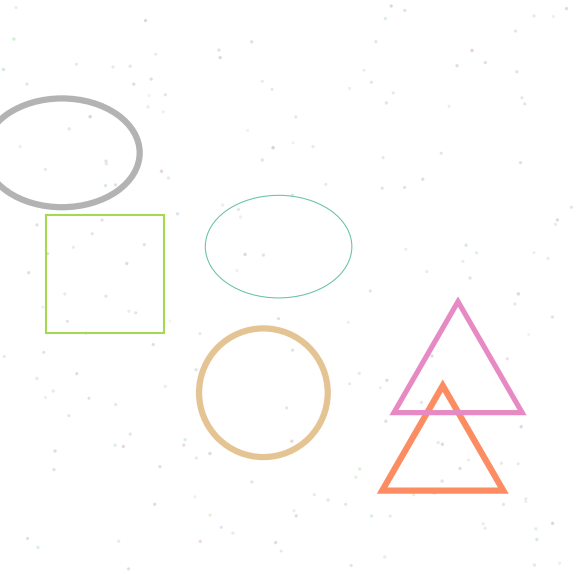[{"shape": "oval", "thickness": 0.5, "radius": 0.63, "center": [0.482, 0.572]}, {"shape": "triangle", "thickness": 3, "radius": 0.61, "center": [0.767, 0.21]}, {"shape": "triangle", "thickness": 2.5, "radius": 0.64, "center": [0.793, 0.349]}, {"shape": "square", "thickness": 1, "radius": 0.51, "center": [0.182, 0.525]}, {"shape": "circle", "thickness": 3, "radius": 0.56, "center": [0.456, 0.319]}, {"shape": "oval", "thickness": 3, "radius": 0.67, "center": [0.107, 0.735]}]